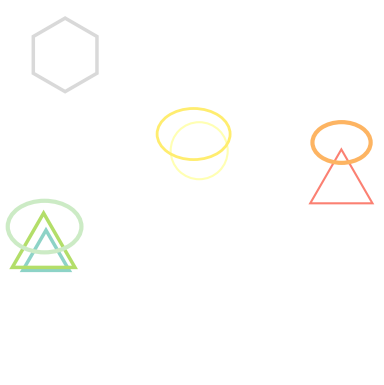[{"shape": "triangle", "thickness": 2.5, "radius": 0.35, "center": [0.119, 0.333]}, {"shape": "circle", "thickness": 1.5, "radius": 0.37, "center": [0.517, 0.609]}, {"shape": "triangle", "thickness": 1.5, "radius": 0.47, "center": [0.887, 0.519]}, {"shape": "oval", "thickness": 3, "radius": 0.38, "center": [0.887, 0.63]}, {"shape": "triangle", "thickness": 2.5, "radius": 0.47, "center": [0.113, 0.352]}, {"shape": "hexagon", "thickness": 2.5, "radius": 0.48, "center": [0.169, 0.857]}, {"shape": "oval", "thickness": 3, "radius": 0.48, "center": [0.116, 0.412]}, {"shape": "oval", "thickness": 2, "radius": 0.47, "center": [0.503, 0.652]}]